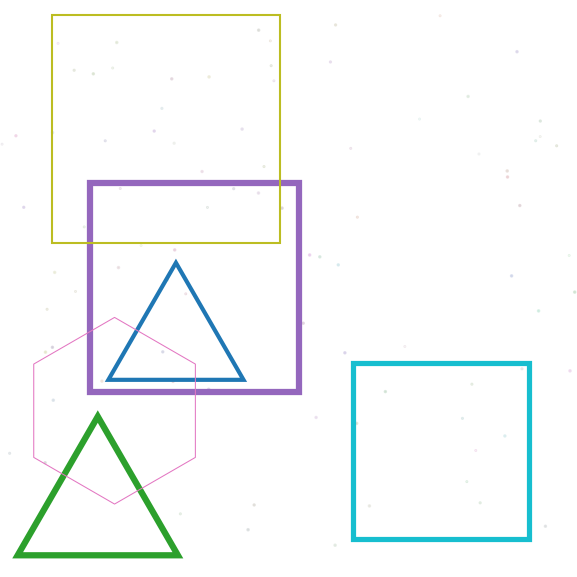[{"shape": "triangle", "thickness": 2, "radius": 0.68, "center": [0.305, 0.409]}, {"shape": "triangle", "thickness": 3, "radius": 0.8, "center": [0.169, 0.118]}, {"shape": "square", "thickness": 3, "radius": 0.9, "center": [0.337, 0.502]}, {"shape": "hexagon", "thickness": 0.5, "radius": 0.81, "center": [0.198, 0.288]}, {"shape": "square", "thickness": 1, "radius": 0.99, "center": [0.288, 0.776]}, {"shape": "square", "thickness": 2.5, "radius": 0.76, "center": [0.764, 0.218]}]